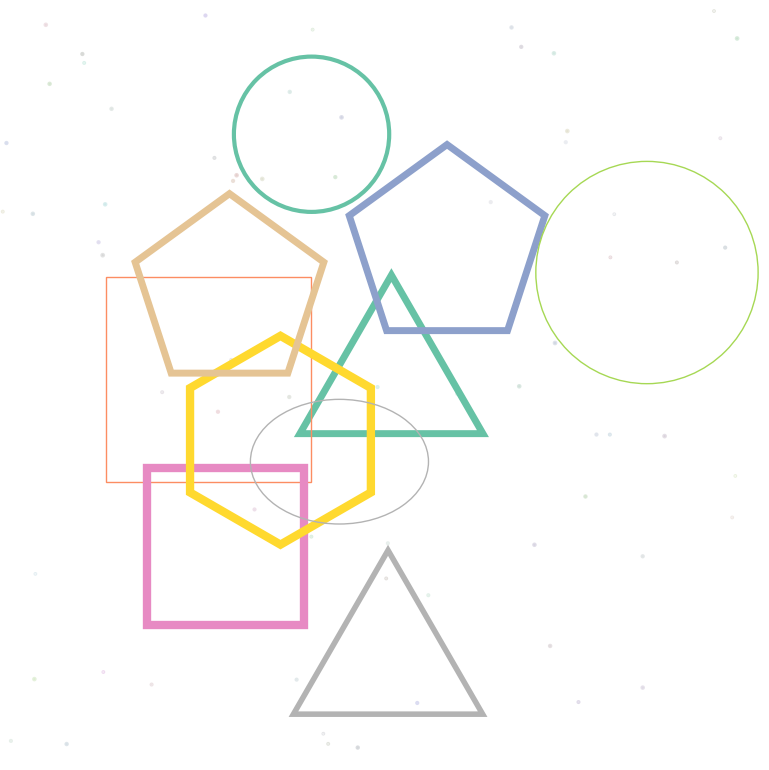[{"shape": "circle", "thickness": 1.5, "radius": 0.5, "center": [0.405, 0.826]}, {"shape": "triangle", "thickness": 2.5, "radius": 0.69, "center": [0.508, 0.505]}, {"shape": "square", "thickness": 0.5, "radius": 0.66, "center": [0.271, 0.507]}, {"shape": "pentagon", "thickness": 2.5, "radius": 0.67, "center": [0.581, 0.679]}, {"shape": "square", "thickness": 3, "radius": 0.51, "center": [0.292, 0.29]}, {"shape": "circle", "thickness": 0.5, "radius": 0.72, "center": [0.84, 0.646]}, {"shape": "hexagon", "thickness": 3, "radius": 0.68, "center": [0.364, 0.428]}, {"shape": "pentagon", "thickness": 2.5, "radius": 0.64, "center": [0.298, 0.62]}, {"shape": "triangle", "thickness": 2, "radius": 0.71, "center": [0.504, 0.143]}, {"shape": "oval", "thickness": 0.5, "radius": 0.58, "center": [0.441, 0.4]}]